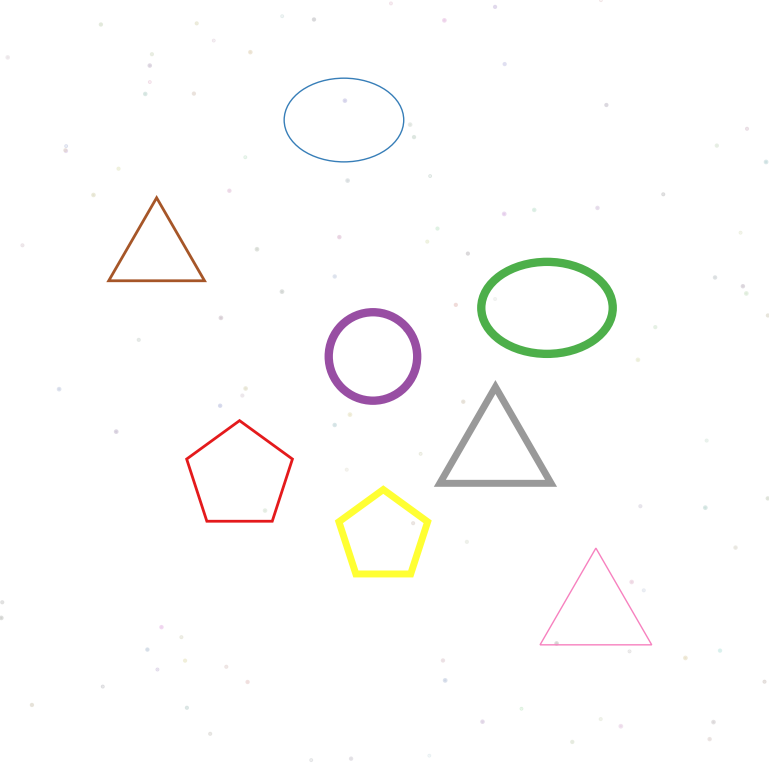[{"shape": "pentagon", "thickness": 1, "radius": 0.36, "center": [0.311, 0.381]}, {"shape": "oval", "thickness": 0.5, "radius": 0.39, "center": [0.447, 0.844]}, {"shape": "oval", "thickness": 3, "radius": 0.43, "center": [0.71, 0.6]}, {"shape": "circle", "thickness": 3, "radius": 0.29, "center": [0.484, 0.537]}, {"shape": "pentagon", "thickness": 2.5, "radius": 0.3, "center": [0.498, 0.304]}, {"shape": "triangle", "thickness": 1, "radius": 0.36, "center": [0.203, 0.671]}, {"shape": "triangle", "thickness": 0.5, "radius": 0.42, "center": [0.774, 0.204]}, {"shape": "triangle", "thickness": 2.5, "radius": 0.42, "center": [0.643, 0.414]}]